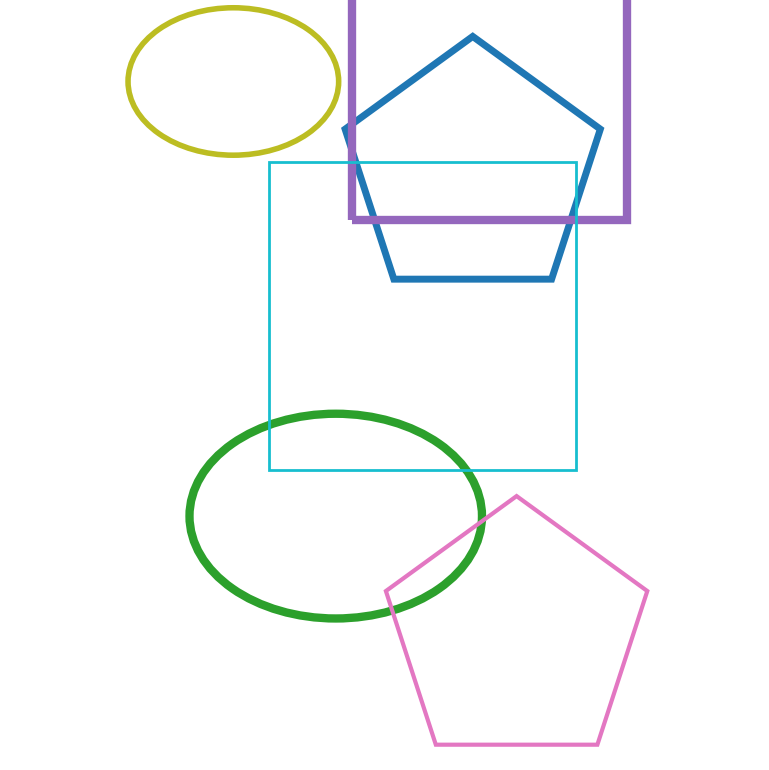[{"shape": "pentagon", "thickness": 2.5, "radius": 0.87, "center": [0.614, 0.778]}, {"shape": "oval", "thickness": 3, "radius": 0.95, "center": [0.436, 0.33]}, {"shape": "square", "thickness": 3, "radius": 0.89, "center": [0.636, 0.893]}, {"shape": "pentagon", "thickness": 1.5, "radius": 0.89, "center": [0.671, 0.177]}, {"shape": "oval", "thickness": 2, "radius": 0.68, "center": [0.303, 0.894]}, {"shape": "square", "thickness": 1, "radius": 1.0, "center": [0.548, 0.59]}]